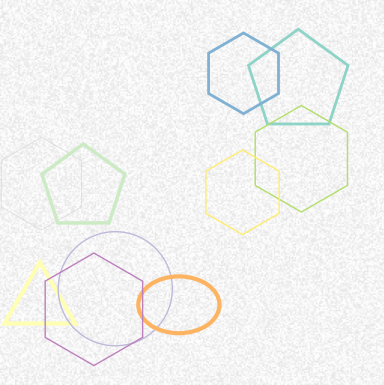[{"shape": "pentagon", "thickness": 2, "radius": 0.68, "center": [0.775, 0.788]}, {"shape": "triangle", "thickness": 3, "radius": 0.53, "center": [0.104, 0.213]}, {"shape": "circle", "thickness": 1, "radius": 0.74, "center": [0.299, 0.25]}, {"shape": "hexagon", "thickness": 2, "radius": 0.52, "center": [0.633, 0.81]}, {"shape": "oval", "thickness": 3, "radius": 0.53, "center": [0.465, 0.208]}, {"shape": "hexagon", "thickness": 1, "radius": 0.69, "center": [0.783, 0.588]}, {"shape": "hexagon", "thickness": 0.5, "radius": 0.6, "center": [0.108, 0.523]}, {"shape": "hexagon", "thickness": 1, "radius": 0.73, "center": [0.244, 0.197]}, {"shape": "pentagon", "thickness": 2.5, "radius": 0.57, "center": [0.217, 0.513]}, {"shape": "hexagon", "thickness": 1, "radius": 0.55, "center": [0.63, 0.501]}]